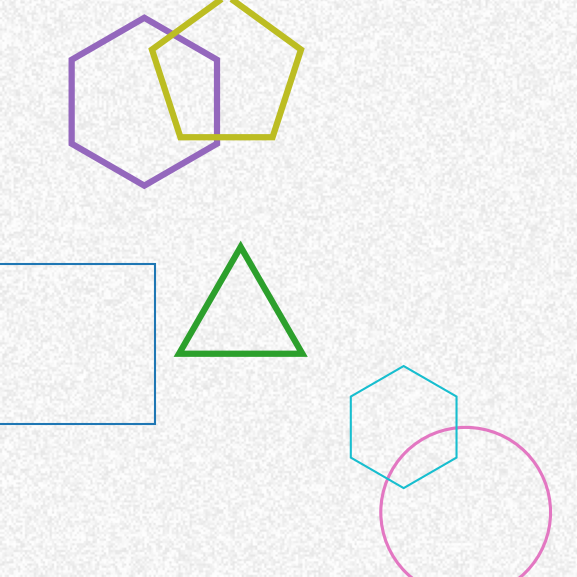[{"shape": "square", "thickness": 1, "radius": 0.69, "center": [0.13, 0.403]}, {"shape": "triangle", "thickness": 3, "radius": 0.62, "center": [0.417, 0.448]}, {"shape": "hexagon", "thickness": 3, "radius": 0.73, "center": [0.25, 0.823]}, {"shape": "circle", "thickness": 1.5, "radius": 0.73, "center": [0.806, 0.112]}, {"shape": "pentagon", "thickness": 3, "radius": 0.68, "center": [0.392, 0.871]}, {"shape": "hexagon", "thickness": 1, "radius": 0.53, "center": [0.699, 0.26]}]